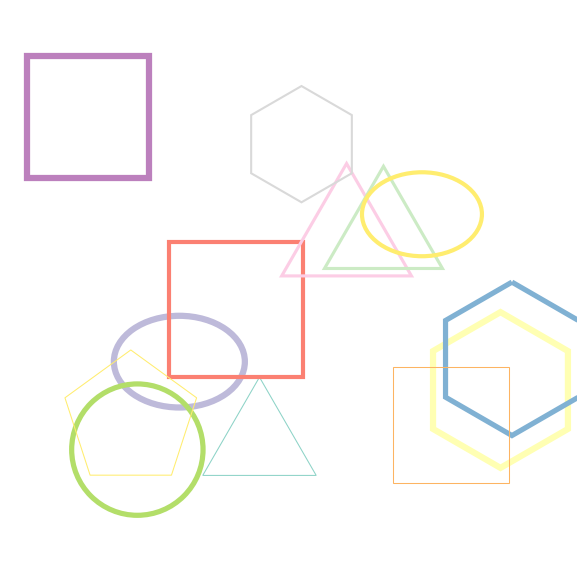[{"shape": "triangle", "thickness": 0.5, "radius": 0.57, "center": [0.449, 0.233]}, {"shape": "hexagon", "thickness": 3, "radius": 0.67, "center": [0.867, 0.324]}, {"shape": "oval", "thickness": 3, "radius": 0.57, "center": [0.311, 0.373]}, {"shape": "square", "thickness": 2, "radius": 0.58, "center": [0.409, 0.463]}, {"shape": "hexagon", "thickness": 2.5, "radius": 0.66, "center": [0.887, 0.378]}, {"shape": "square", "thickness": 0.5, "radius": 0.5, "center": [0.781, 0.263]}, {"shape": "circle", "thickness": 2.5, "radius": 0.57, "center": [0.238, 0.221]}, {"shape": "triangle", "thickness": 1.5, "radius": 0.65, "center": [0.6, 0.586]}, {"shape": "hexagon", "thickness": 1, "radius": 0.5, "center": [0.522, 0.749]}, {"shape": "square", "thickness": 3, "radius": 0.53, "center": [0.153, 0.796]}, {"shape": "triangle", "thickness": 1.5, "radius": 0.59, "center": [0.664, 0.593]}, {"shape": "oval", "thickness": 2, "radius": 0.52, "center": [0.731, 0.628]}, {"shape": "pentagon", "thickness": 0.5, "radius": 0.6, "center": [0.226, 0.273]}]